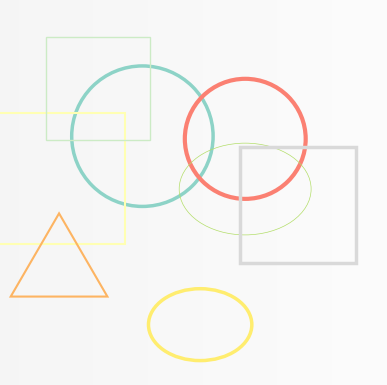[{"shape": "circle", "thickness": 2.5, "radius": 0.91, "center": [0.367, 0.646]}, {"shape": "square", "thickness": 1.5, "radius": 0.85, "center": [0.153, 0.536]}, {"shape": "circle", "thickness": 3, "radius": 0.78, "center": [0.633, 0.639]}, {"shape": "triangle", "thickness": 1.5, "radius": 0.72, "center": [0.152, 0.302]}, {"shape": "oval", "thickness": 0.5, "radius": 0.85, "center": [0.633, 0.509]}, {"shape": "square", "thickness": 2.5, "radius": 0.75, "center": [0.769, 0.468]}, {"shape": "square", "thickness": 1, "radius": 0.67, "center": [0.253, 0.77]}, {"shape": "oval", "thickness": 2.5, "radius": 0.67, "center": [0.517, 0.157]}]